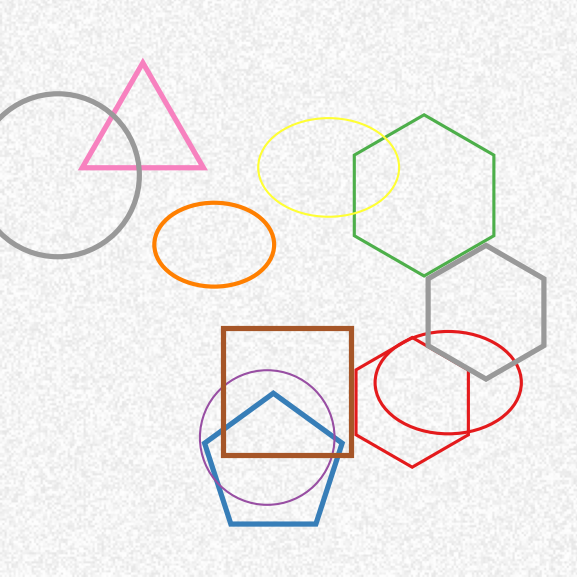[{"shape": "hexagon", "thickness": 1.5, "radius": 0.56, "center": [0.714, 0.302]}, {"shape": "oval", "thickness": 1.5, "radius": 0.63, "center": [0.776, 0.337]}, {"shape": "pentagon", "thickness": 2.5, "radius": 0.63, "center": [0.473, 0.193]}, {"shape": "hexagon", "thickness": 1.5, "radius": 0.7, "center": [0.734, 0.661]}, {"shape": "circle", "thickness": 1, "radius": 0.58, "center": [0.463, 0.242]}, {"shape": "oval", "thickness": 2, "radius": 0.52, "center": [0.371, 0.575]}, {"shape": "oval", "thickness": 1, "radius": 0.61, "center": [0.569, 0.709]}, {"shape": "square", "thickness": 2.5, "radius": 0.55, "center": [0.497, 0.321]}, {"shape": "triangle", "thickness": 2.5, "radius": 0.61, "center": [0.247, 0.769]}, {"shape": "hexagon", "thickness": 2.5, "radius": 0.58, "center": [0.842, 0.458]}, {"shape": "circle", "thickness": 2.5, "radius": 0.71, "center": [0.1, 0.696]}]